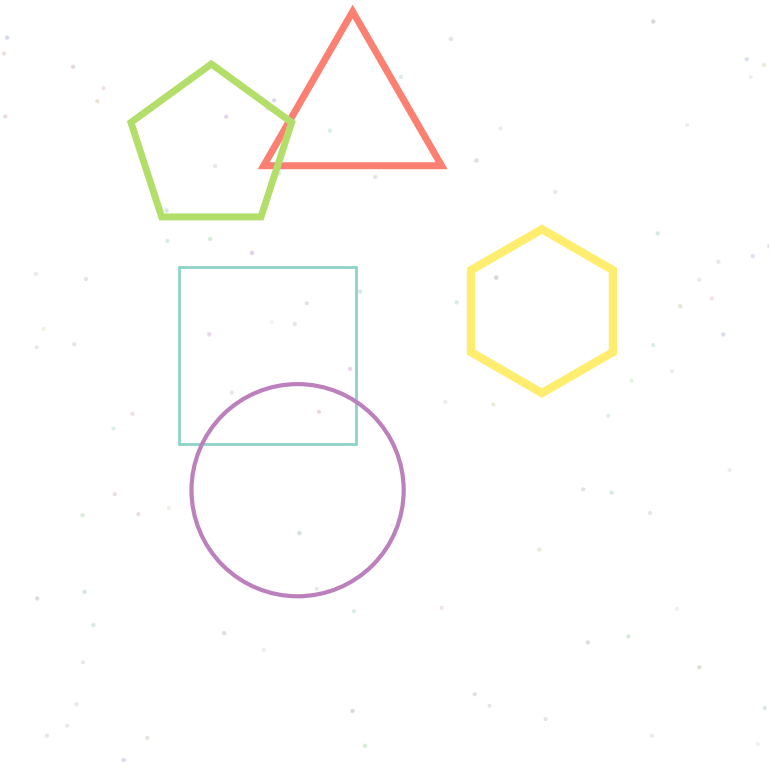[{"shape": "square", "thickness": 1, "radius": 0.57, "center": [0.347, 0.538]}, {"shape": "triangle", "thickness": 2.5, "radius": 0.67, "center": [0.458, 0.852]}, {"shape": "pentagon", "thickness": 2.5, "radius": 0.55, "center": [0.274, 0.807]}, {"shape": "circle", "thickness": 1.5, "radius": 0.69, "center": [0.386, 0.363]}, {"shape": "hexagon", "thickness": 3, "radius": 0.53, "center": [0.704, 0.596]}]